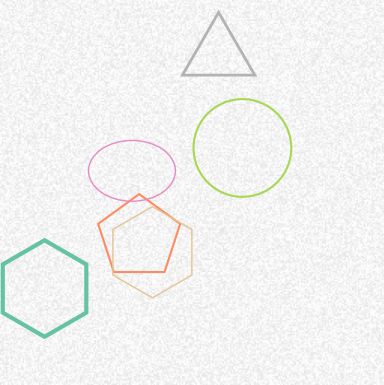[{"shape": "hexagon", "thickness": 3, "radius": 0.63, "center": [0.116, 0.251]}, {"shape": "pentagon", "thickness": 1.5, "radius": 0.56, "center": [0.362, 0.384]}, {"shape": "oval", "thickness": 1, "radius": 0.56, "center": [0.343, 0.556]}, {"shape": "circle", "thickness": 1.5, "radius": 0.63, "center": [0.63, 0.616]}, {"shape": "hexagon", "thickness": 1, "radius": 0.59, "center": [0.396, 0.345]}, {"shape": "triangle", "thickness": 2, "radius": 0.54, "center": [0.568, 0.859]}]